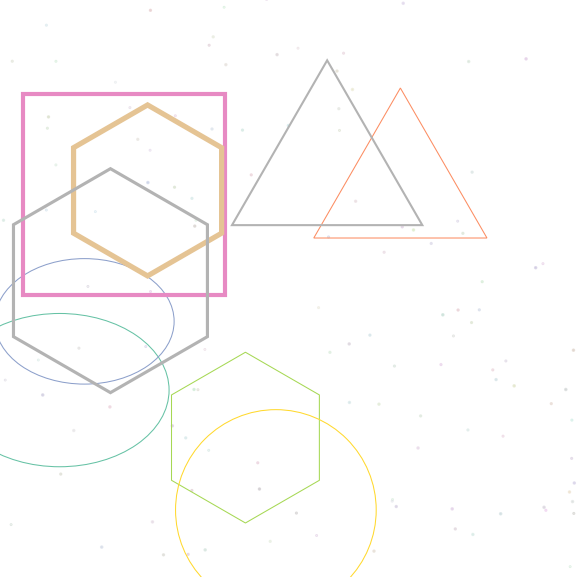[{"shape": "oval", "thickness": 0.5, "radius": 0.95, "center": [0.103, 0.324]}, {"shape": "triangle", "thickness": 0.5, "radius": 0.87, "center": [0.693, 0.674]}, {"shape": "oval", "thickness": 0.5, "radius": 0.78, "center": [0.146, 0.443]}, {"shape": "square", "thickness": 2, "radius": 0.87, "center": [0.214, 0.663]}, {"shape": "hexagon", "thickness": 0.5, "radius": 0.74, "center": [0.425, 0.241]}, {"shape": "circle", "thickness": 0.5, "radius": 0.87, "center": [0.478, 0.116]}, {"shape": "hexagon", "thickness": 2.5, "radius": 0.74, "center": [0.256, 0.669]}, {"shape": "hexagon", "thickness": 1.5, "radius": 0.97, "center": [0.191, 0.513]}, {"shape": "triangle", "thickness": 1, "radius": 0.95, "center": [0.567, 0.704]}]